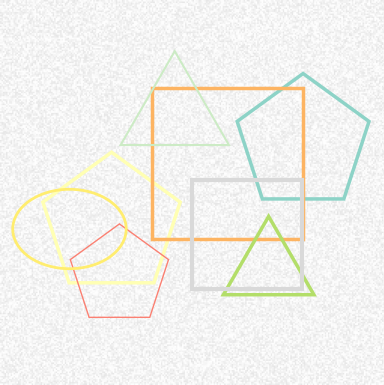[{"shape": "pentagon", "thickness": 2.5, "radius": 0.9, "center": [0.787, 0.629]}, {"shape": "pentagon", "thickness": 2.5, "radius": 0.94, "center": [0.29, 0.417]}, {"shape": "pentagon", "thickness": 1, "radius": 0.67, "center": [0.31, 0.284]}, {"shape": "square", "thickness": 2.5, "radius": 0.98, "center": [0.591, 0.576]}, {"shape": "triangle", "thickness": 2.5, "radius": 0.68, "center": [0.698, 0.302]}, {"shape": "square", "thickness": 3, "radius": 0.71, "center": [0.643, 0.391]}, {"shape": "triangle", "thickness": 1.5, "radius": 0.81, "center": [0.454, 0.705]}, {"shape": "oval", "thickness": 2, "radius": 0.74, "center": [0.18, 0.405]}]